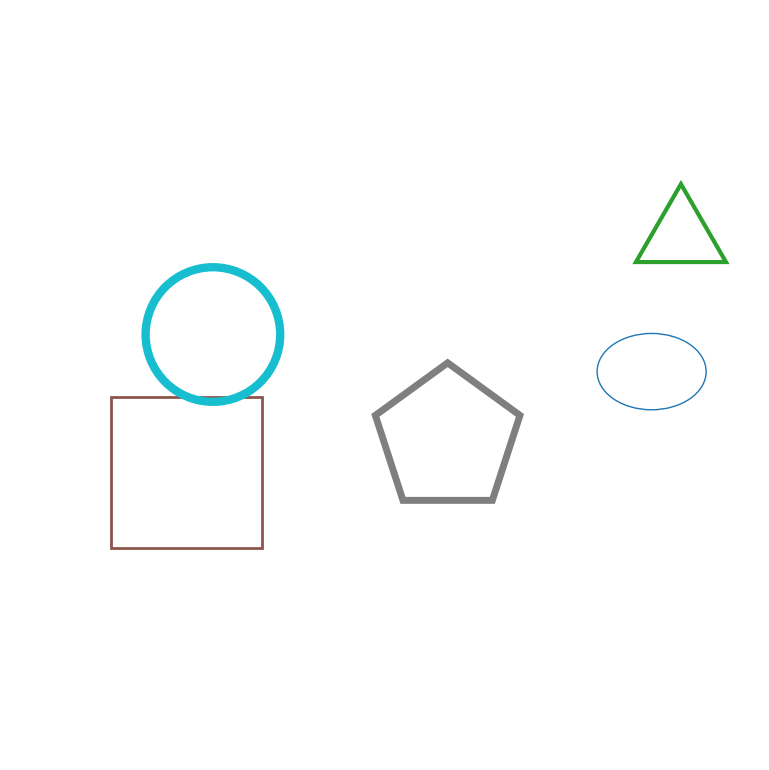[{"shape": "oval", "thickness": 0.5, "radius": 0.35, "center": [0.846, 0.517]}, {"shape": "triangle", "thickness": 1.5, "radius": 0.34, "center": [0.884, 0.693]}, {"shape": "square", "thickness": 1, "radius": 0.49, "center": [0.242, 0.386]}, {"shape": "pentagon", "thickness": 2.5, "radius": 0.49, "center": [0.581, 0.43]}, {"shape": "circle", "thickness": 3, "radius": 0.44, "center": [0.277, 0.566]}]